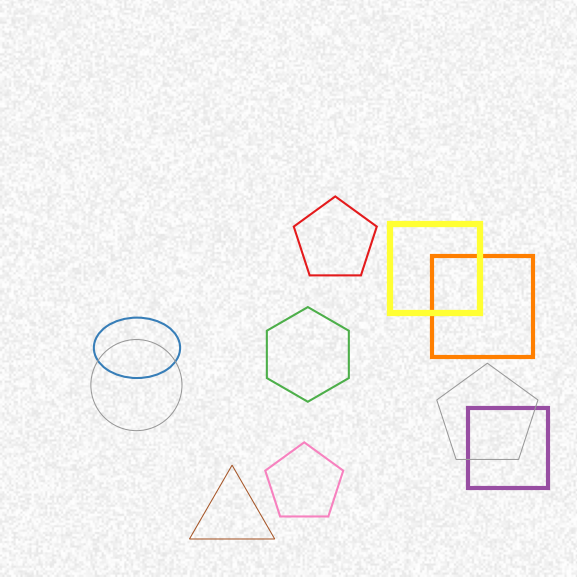[{"shape": "pentagon", "thickness": 1, "radius": 0.38, "center": [0.581, 0.583]}, {"shape": "oval", "thickness": 1, "radius": 0.37, "center": [0.237, 0.397]}, {"shape": "hexagon", "thickness": 1, "radius": 0.41, "center": [0.533, 0.385]}, {"shape": "square", "thickness": 2, "radius": 0.35, "center": [0.88, 0.224]}, {"shape": "square", "thickness": 2, "radius": 0.44, "center": [0.836, 0.468]}, {"shape": "square", "thickness": 3, "radius": 0.39, "center": [0.754, 0.534]}, {"shape": "triangle", "thickness": 0.5, "radius": 0.43, "center": [0.402, 0.108]}, {"shape": "pentagon", "thickness": 1, "radius": 0.35, "center": [0.527, 0.162]}, {"shape": "circle", "thickness": 0.5, "radius": 0.39, "center": [0.236, 0.332]}, {"shape": "pentagon", "thickness": 0.5, "radius": 0.46, "center": [0.844, 0.278]}]